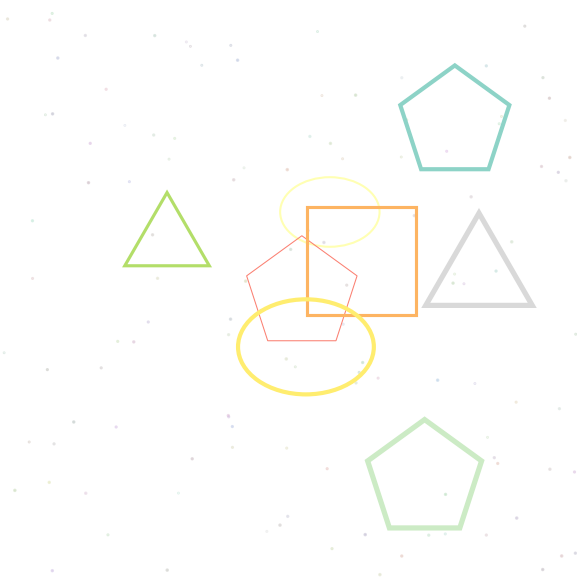[{"shape": "pentagon", "thickness": 2, "radius": 0.5, "center": [0.788, 0.786]}, {"shape": "oval", "thickness": 1, "radius": 0.43, "center": [0.571, 0.632]}, {"shape": "pentagon", "thickness": 0.5, "radius": 0.5, "center": [0.523, 0.49]}, {"shape": "square", "thickness": 1.5, "radius": 0.47, "center": [0.626, 0.547]}, {"shape": "triangle", "thickness": 1.5, "radius": 0.42, "center": [0.289, 0.581]}, {"shape": "triangle", "thickness": 2.5, "radius": 0.53, "center": [0.829, 0.524]}, {"shape": "pentagon", "thickness": 2.5, "radius": 0.52, "center": [0.735, 0.169]}, {"shape": "oval", "thickness": 2, "radius": 0.59, "center": [0.53, 0.399]}]